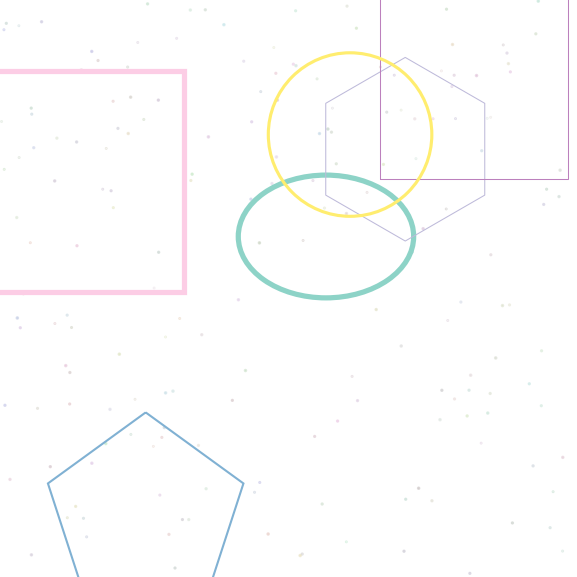[{"shape": "oval", "thickness": 2.5, "radius": 0.76, "center": [0.564, 0.59]}, {"shape": "hexagon", "thickness": 0.5, "radius": 0.79, "center": [0.702, 0.741]}, {"shape": "pentagon", "thickness": 1, "radius": 0.89, "center": [0.252, 0.107]}, {"shape": "square", "thickness": 2.5, "radius": 0.95, "center": [0.127, 0.685]}, {"shape": "square", "thickness": 0.5, "radius": 0.81, "center": [0.821, 0.851]}, {"shape": "circle", "thickness": 1.5, "radius": 0.71, "center": [0.606, 0.766]}]